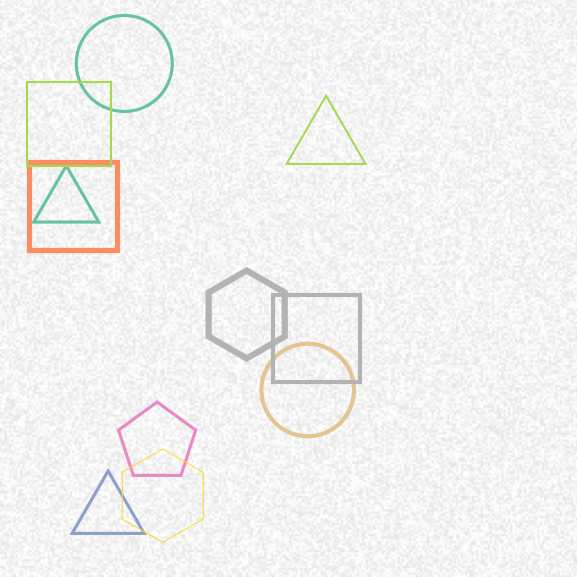[{"shape": "circle", "thickness": 1.5, "radius": 0.42, "center": [0.215, 0.889]}, {"shape": "triangle", "thickness": 1.5, "radius": 0.32, "center": [0.115, 0.647]}, {"shape": "square", "thickness": 2.5, "radius": 0.38, "center": [0.127, 0.642]}, {"shape": "triangle", "thickness": 1.5, "radius": 0.36, "center": [0.187, 0.111]}, {"shape": "pentagon", "thickness": 1.5, "radius": 0.35, "center": [0.272, 0.233]}, {"shape": "triangle", "thickness": 1, "radius": 0.39, "center": [0.565, 0.755]}, {"shape": "square", "thickness": 1, "radius": 0.36, "center": [0.12, 0.784]}, {"shape": "hexagon", "thickness": 0.5, "radius": 0.4, "center": [0.282, 0.141]}, {"shape": "circle", "thickness": 2, "radius": 0.4, "center": [0.533, 0.324]}, {"shape": "square", "thickness": 2, "radius": 0.38, "center": [0.549, 0.413]}, {"shape": "hexagon", "thickness": 3, "radius": 0.38, "center": [0.427, 0.455]}]